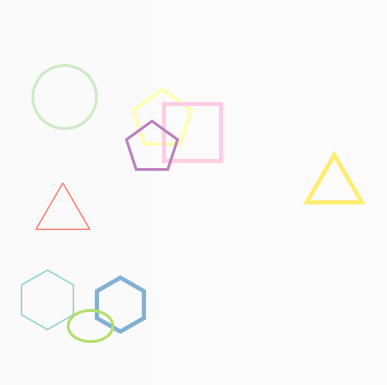[{"shape": "hexagon", "thickness": 1, "radius": 0.39, "center": [0.122, 0.221]}, {"shape": "pentagon", "thickness": 2.5, "radius": 0.39, "center": [0.419, 0.689]}, {"shape": "triangle", "thickness": 1, "radius": 0.4, "center": [0.162, 0.444]}, {"shape": "hexagon", "thickness": 3, "radius": 0.35, "center": [0.311, 0.209]}, {"shape": "oval", "thickness": 2, "radius": 0.29, "center": [0.234, 0.153]}, {"shape": "square", "thickness": 3, "radius": 0.37, "center": [0.496, 0.656]}, {"shape": "pentagon", "thickness": 2, "radius": 0.35, "center": [0.392, 0.616]}, {"shape": "circle", "thickness": 2, "radius": 0.41, "center": [0.167, 0.748]}, {"shape": "triangle", "thickness": 3, "radius": 0.41, "center": [0.863, 0.515]}]